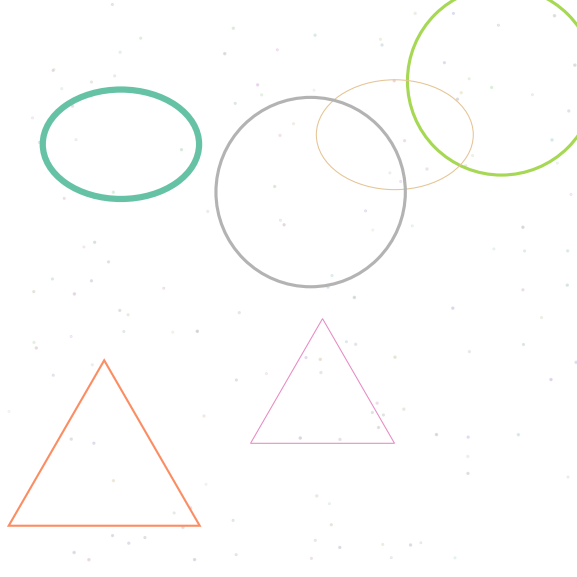[{"shape": "oval", "thickness": 3, "radius": 0.68, "center": [0.209, 0.749]}, {"shape": "triangle", "thickness": 1, "radius": 0.95, "center": [0.18, 0.184]}, {"shape": "triangle", "thickness": 0.5, "radius": 0.72, "center": [0.558, 0.303]}, {"shape": "circle", "thickness": 1.5, "radius": 0.81, "center": [0.868, 0.859]}, {"shape": "oval", "thickness": 0.5, "radius": 0.68, "center": [0.684, 0.766]}, {"shape": "circle", "thickness": 1.5, "radius": 0.82, "center": [0.538, 0.667]}]